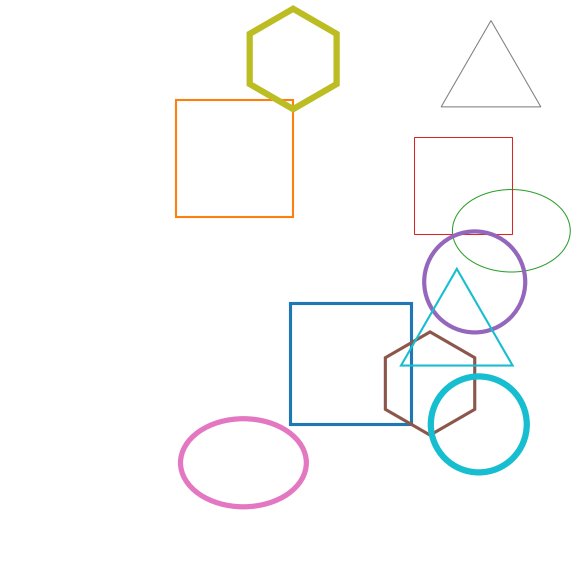[{"shape": "square", "thickness": 1.5, "radius": 0.52, "center": [0.607, 0.37]}, {"shape": "square", "thickness": 1, "radius": 0.51, "center": [0.407, 0.725]}, {"shape": "oval", "thickness": 0.5, "radius": 0.51, "center": [0.885, 0.6]}, {"shape": "square", "thickness": 0.5, "radius": 0.42, "center": [0.802, 0.678]}, {"shape": "circle", "thickness": 2, "radius": 0.44, "center": [0.822, 0.511]}, {"shape": "hexagon", "thickness": 1.5, "radius": 0.45, "center": [0.745, 0.335]}, {"shape": "oval", "thickness": 2.5, "radius": 0.54, "center": [0.422, 0.198]}, {"shape": "triangle", "thickness": 0.5, "radius": 0.5, "center": [0.85, 0.864]}, {"shape": "hexagon", "thickness": 3, "radius": 0.43, "center": [0.508, 0.897]}, {"shape": "circle", "thickness": 3, "radius": 0.42, "center": [0.829, 0.264]}, {"shape": "triangle", "thickness": 1, "radius": 0.56, "center": [0.791, 0.422]}]